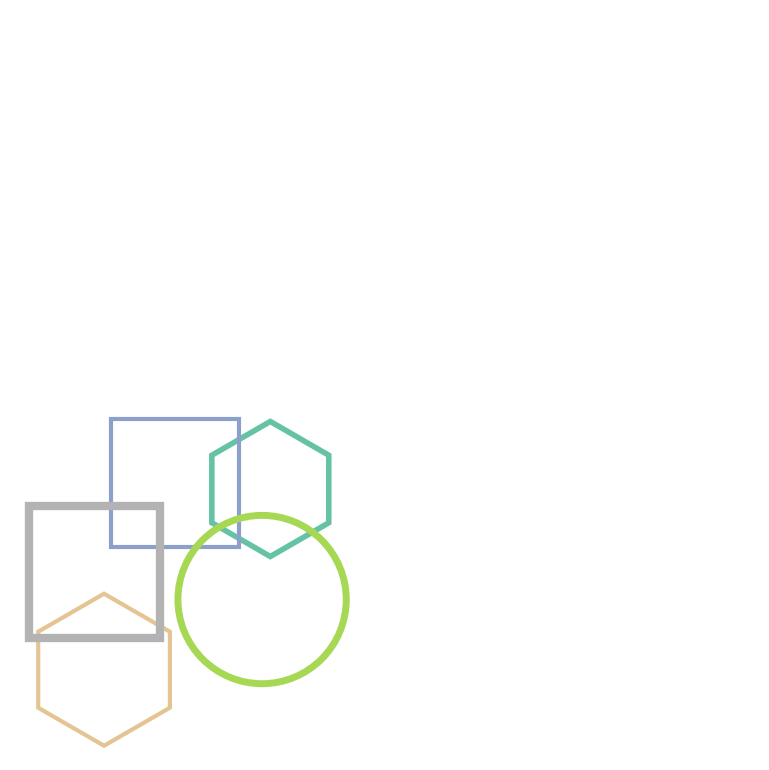[{"shape": "hexagon", "thickness": 2, "radius": 0.44, "center": [0.351, 0.365]}, {"shape": "square", "thickness": 1.5, "radius": 0.42, "center": [0.227, 0.372]}, {"shape": "circle", "thickness": 2.5, "radius": 0.55, "center": [0.34, 0.221]}, {"shape": "hexagon", "thickness": 1.5, "radius": 0.49, "center": [0.135, 0.13]}, {"shape": "square", "thickness": 3, "radius": 0.43, "center": [0.123, 0.257]}]